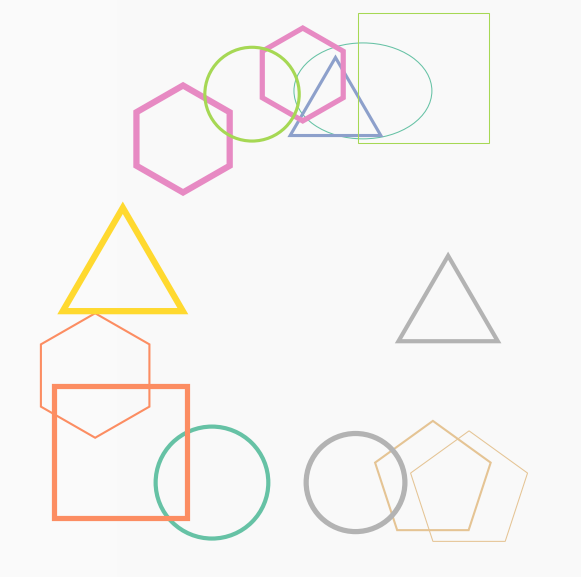[{"shape": "oval", "thickness": 0.5, "radius": 0.59, "center": [0.624, 0.842]}, {"shape": "circle", "thickness": 2, "radius": 0.48, "center": [0.365, 0.164]}, {"shape": "square", "thickness": 2.5, "radius": 0.57, "center": [0.207, 0.216]}, {"shape": "hexagon", "thickness": 1, "radius": 0.54, "center": [0.164, 0.349]}, {"shape": "triangle", "thickness": 1.5, "radius": 0.45, "center": [0.577, 0.809]}, {"shape": "hexagon", "thickness": 3, "radius": 0.46, "center": [0.315, 0.758]}, {"shape": "hexagon", "thickness": 2.5, "radius": 0.4, "center": [0.521, 0.87]}, {"shape": "square", "thickness": 0.5, "radius": 0.56, "center": [0.728, 0.865]}, {"shape": "circle", "thickness": 1.5, "radius": 0.41, "center": [0.434, 0.836]}, {"shape": "triangle", "thickness": 3, "radius": 0.6, "center": [0.211, 0.52]}, {"shape": "pentagon", "thickness": 0.5, "radius": 0.53, "center": [0.807, 0.147]}, {"shape": "pentagon", "thickness": 1, "radius": 0.52, "center": [0.745, 0.166]}, {"shape": "circle", "thickness": 2.5, "radius": 0.42, "center": [0.612, 0.164]}, {"shape": "triangle", "thickness": 2, "radius": 0.49, "center": [0.771, 0.458]}]